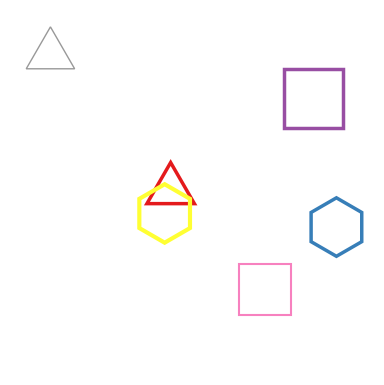[{"shape": "triangle", "thickness": 2.5, "radius": 0.36, "center": [0.443, 0.507]}, {"shape": "hexagon", "thickness": 2.5, "radius": 0.38, "center": [0.874, 0.41]}, {"shape": "square", "thickness": 2.5, "radius": 0.38, "center": [0.815, 0.743]}, {"shape": "hexagon", "thickness": 3, "radius": 0.38, "center": [0.428, 0.446]}, {"shape": "square", "thickness": 1.5, "radius": 0.33, "center": [0.689, 0.249]}, {"shape": "triangle", "thickness": 1, "radius": 0.36, "center": [0.131, 0.858]}]